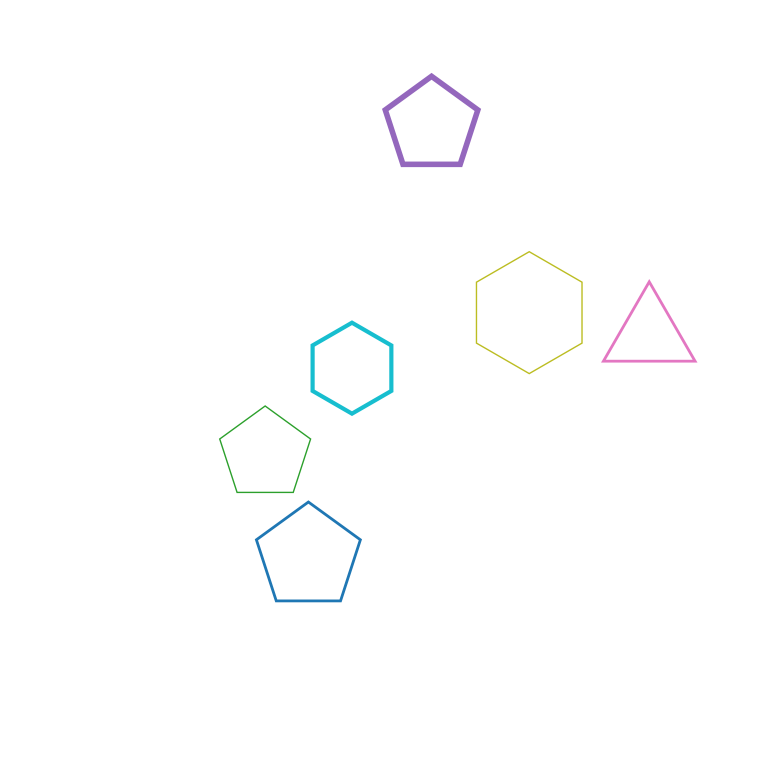[{"shape": "pentagon", "thickness": 1, "radius": 0.35, "center": [0.401, 0.277]}, {"shape": "pentagon", "thickness": 0.5, "radius": 0.31, "center": [0.344, 0.411]}, {"shape": "pentagon", "thickness": 2, "radius": 0.32, "center": [0.56, 0.838]}, {"shape": "triangle", "thickness": 1, "radius": 0.34, "center": [0.843, 0.565]}, {"shape": "hexagon", "thickness": 0.5, "radius": 0.4, "center": [0.687, 0.594]}, {"shape": "hexagon", "thickness": 1.5, "radius": 0.3, "center": [0.457, 0.522]}]